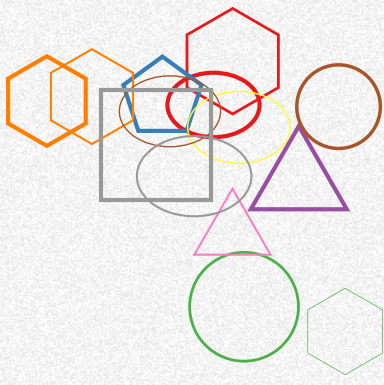[{"shape": "hexagon", "thickness": 2, "radius": 0.69, "center": [0.604, 0.841]}, {"shape": "oval", "thickness": 3, "radius": 0.6, "center": [0.555, 0.727]}, {"shape": "pentagon", "thickness": 3, "radius": 0.53, "center": [0.422, 0.746]}, {"shape": "hexagon", "thickness": 0.5, "radius": 0.56, "center": [0.897, 0.139]}, {"shape": "circle", "thickness": 2, "radius": 0.71, "center": [0.634, 0.203]}, {"shape": "triangle", "thickness": 3, "radius": 0.72, "center": [0.776, 0.528]}, {"shape": "hexagon", "thickness": 1.5, "radius": 0.62, "center": [0.239, 0.749]}, {"shape": "hexagon", "thickness": 3, "radius": 0.58, "center": [0.122, 0.737]}, {"shape": "oval", "thickness": 1, "radius": 0.67, "center": [0.621, 0.669]}, {"shape": "circle", "thickness": 2.5, "radius": 0.54, "center": [0.879, 0.723]}, {"shape": "oval", "thickness": 1, "radius": 0.66, "center": [0.441, 0.711]}, {"shape": "triangle", "thickness": 1.5, "radius": 0.57, "center": [0.604, 0.396]}, {"shape": "square", "thickness": 3, "radius": 0.71, "center": [0.406, 0.623]}, {"shape": "oval", "thickness": 1.5, "radius": 0.74, "center": [0.504, 0.542]}]